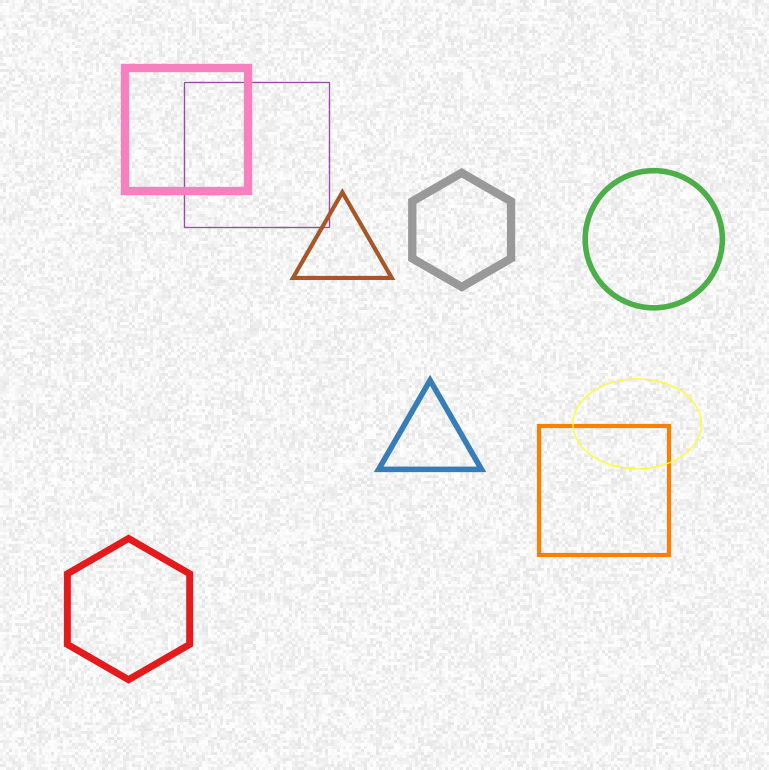[{"shape": "hexagon", "thickness": 2.5, "radius": 0.46, "center": [0.167, 0.209]}, {"shape": "triangle", "thickness": 2, "radius": 0.39, "center": [0.559, 0.429]}, {"shape": "circle", "thickness": 2, "radius": 0.45, "center": [0.849, 0.689]}, {"shape": "square", "thickness": 0.5, "radius": 0.47, "center": [0.333, 0.799]}, {"shape": "square", "thickness": 1.5, "radius": 0.42, "center": [0.784, 0.363]}, {"shape": "oval", "thickness": 0.5, "radius": 0.42, "center": [0.828, 0.45]}, {"shape": "triangle", "thickness": 1.5, "radius": 0.37, "center": [0.445, 0.676]}, {"shape": "square", "thickness": 3, "radius": 0.4, "center": [0.242, 0.831]}, {"shape": "hexagon", "thickness": 3, "radius": 0.37, "center": [0.6, 0.701]}]